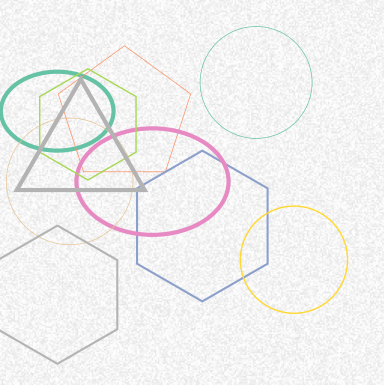[{"shape": "circle", "thickness": 0.5, "radius": 0.73, "center": [0.665, 0.786]}, {"shape": "oval", "thickness": 3, "radius": 0.73, "center": [0.149, 0.711]}, {"shape": "pentagon", "thickness": 0.5, "radius": 0.9, "center": [0.323, 0.7]}, {"shape": "hexagon", "thickness": 1.5, "radius": 0.98, "center": [0.526, 0.413]}, {"shape": "oval", "thickness": 3, "radius": 0.99, "center": [0.396, 0.528]}, {"shape": "hexagon", "thickness": 1, "radius": 0.72, "center": [0.228, 0.677]}, {"shape": "circle", "thickness": 1, "radius": 0.7, "center": [0.764, 0.326]}, {"shape": "circle", "thickness": 0.5, "radius": 0.82, "center": [0.181, 0.529]}, {"shape": "hexagon", "thickness": 1.5, "radius": 0.9, "center": [0.149, 0.235]}, {"shape": "triangle", "thickness": 3, "radius": 0.96, "center": [0.21, 0.602]}]